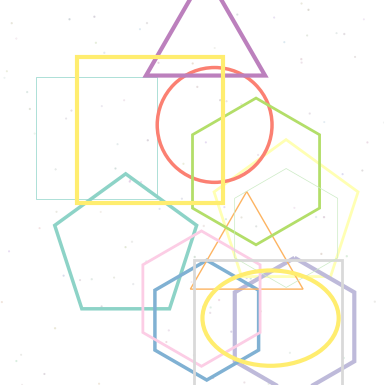[{"shape": "pentagon", "thickness": 2.5, "radius": 0.97, "center": [0.326, 0.355]}, {"shape": "square", "thickness": 0.5, "radius": 0.79, "center": [0.251, 0.642]}, {"shape": "pentagon", "thickness": 2, "radius": 0.98, "center": [0.743, 0.441]}, {"shape": "hexagon", "thickness": 3, "radius": 0.9, "center": [0.765, 0.151]}, {"shape": "circle", "thickness": 2.5, "radius": 0.75, "center": [0.557, 0.675]}, {"shape": "hexagon", "thickness": 2.5, "radius": 0.78, "center": [0.537, 0.168]}, {"shape": "triangle", "thickness": 1, "radius": 0.84, "center": [0.641, 0.334]}, {"shape": "hexagon", "thickness": 2, "radius": 0.95, "center": [0.665, 0.555]}, {"shape": "hexagon", "thickness": 2, "radius": 0.88, "center": [0.523, 0.224]}, {"shape": "square", "thickness": 2, "radius": 0.96, "center": [0.696, 0.132]}, {"shape": "triangle", "thickness": 3, "radius": 0.89, "center": [0.534, 0.893]}, {"shape": "hexagon", "thickness": 0.5, "radius": 0.77, "center": [0.743, 0.408]}, {"shape": "oval", "thickness": 3, "radius": 0.88, "center": [0.703, 0.174]}, {"shape": "square", "thickness": 3, "radius": 0.95, "center": [0.39, 0.662]}]